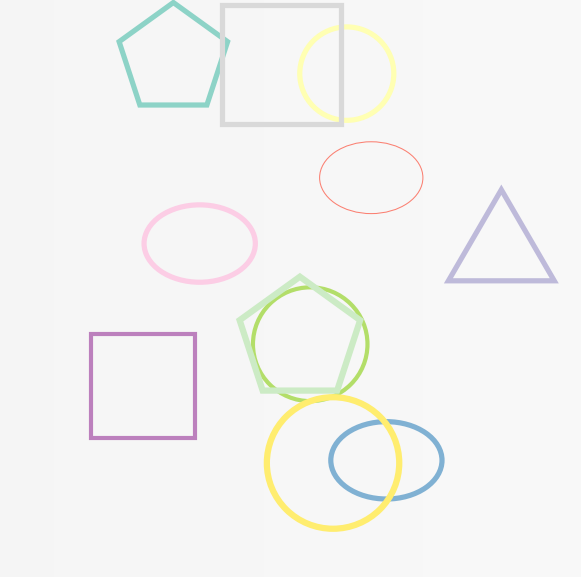[{"shape": "pentagon", "thickness": 2.5, "radius": 0.49, "center": [0.298, 0.897]}, {"shape": "circle", "thickness": 2.5, "radius": 0.4, "center": [0.597, 0.872]}, {"shape": "triangle", "thickness": 2.5, "radius": 0.53, "center": [0.863, 0.565]}, {"shape": "oval", "thickness": 0.5, "radius": 0.44, "center": [0.639, 0.691]}, {"shape": "oval", "thickness": 2.5, "radius": 0.48, "center": [0.665, 0.202]}, {"shape": "circle", "thickness": 2, "radius": 0.49, "center": [0.534, 0.403]}, {"shape": "oval", "thickness": 2.5, "radius": 0.48, "center": [0.344, 0.577]}, {"shape": "square", "thickness": 2.5, "radius": 0.52, "center": [0.484, 0.888]}, {"shape": "square", "thickness": 2, "radius": 0.45, "center": [0.246, 0.33]}, {"shape": "pentagon", "thickness": 3, "radius": 0.55, "center": [0.516, 0.411]}, {"shape": "circle", "thickness": 3, "radius": 0.57, "center": [0.573, 0.197]}]